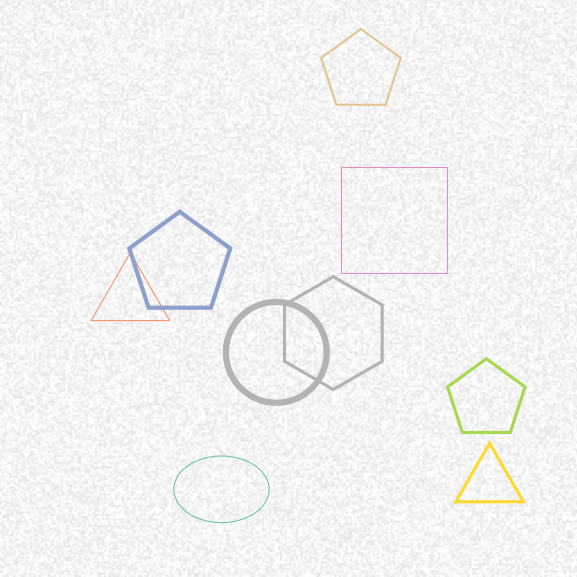[{"shape": "oval", "thickness": 0.5, "radius": 0.41, "center": [0.384, 0.152]}, {"shape": "triangle", "thickness": 0.5, "radius": 0.39, "center": [0.226, 0.483]}, {"shape": "pentagon", "thickness": 2, "radius": 0.46, "center": [0.311, 0.541]}, {"shape": "square", "thickness": 0.5, "radius": 0.46, "center": [0.682, 0.618]}, {"shape": "pentagon", "thickness": 1.5, "radius": 0.35, "center": [0.842, 0.307]}, {"shape": "triangle", "thickness": 1.5, "radius": 0.34, "center": [0.848, 0.164]}, {"shape": "pentagon", "thickness": 1, "radius": 0.36, "center": [0.625, 0.876]}, {"shape": "circle", "thickness": 3, "radius": 0.44, "center": [0.478, 0.389]}, {"shape": "hexagon", "thickness": 1.5, "radius": 0.49, "center": [0.577, 0.422]}]